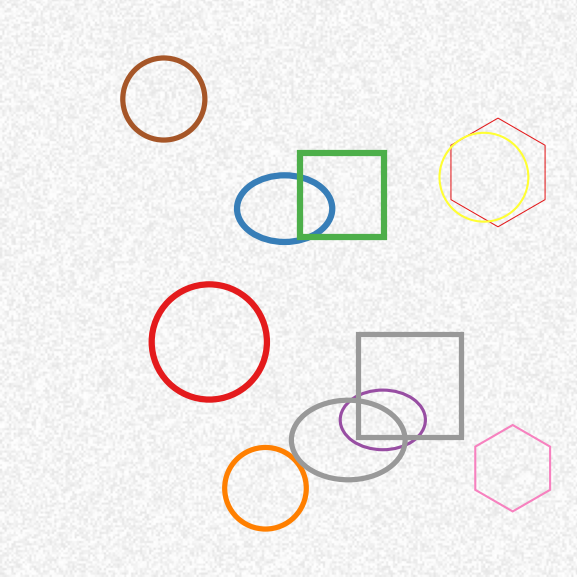[{"shape": "hexagon", "thickness": 0.5, "radius": 0.47, "center": [0.862, 0.701]}, {"shape": "circle", "thickness": 3, "radius": 0.5, "center": [0.362, 0.407]}, {"shape": "oval", "thickness": 3, "radius": 0.41, "center": [0.493, 0.638]}, {"shape": "square", "thickness": 3, "radius": 0.37, "center": [0.593, 0.662]}, {"shape": "oval", "thickness": 1.5, "radius": 0.37, "center": [0.663, 0.272]}, {"shape": "circle", "thickness": 2.5, "radius": 0.35, "center": [0.46, 0.154]}, {"shape": "circle", "thickness": 1, "radius": 0.38, "center": [0.838, 0.692]}, {"shape": "circle", "thickness": 2.5, "radius": 0.36, "center": [0.284, 0.828]}, {"shape": "hexagon", "thickness": 1, "radius": 0.37, "center": [0.888, 0.188]}, {"shape": "oval", "thickness": 2.5, "radius": 0.49, "center": [0.603, 0.237]}, {"shape": "square", "thickness": 2.5, "radius": 0.45, "center": [0.709, 0.331]}]